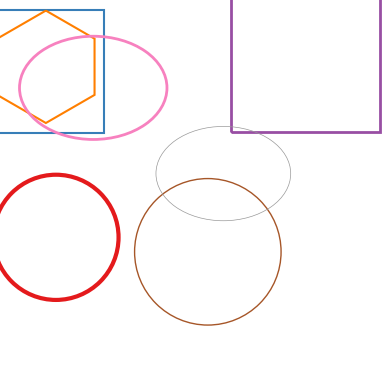[{"shape": "circle", "thickness": 3, "radius": 0.81, "center": [0.145, 0.384]}, {"shape": "square", "thickness": 1.5, "radius": 0.79, "center": [0.11, 0.814]}, {"shape": "square", "thickness": 2, "radius": 0.96, "center": [0.793, 0.851]}, {"shape": "hexagon", "thickness": 1.5, "radius": 0.73, "center": [0.119, 0.826]}, {"shape": "circle", "thickness": 1, "radius": 0.95, "center": [0.54, 0.346]}, {"shape": "oval", "thickness": 2, "radius": 0.96, "center": [0.242, 0.772]}, {"shape": "oval", "thickness": 0.5, "radius": 0.87, "center": [0.58, 0.549]}]